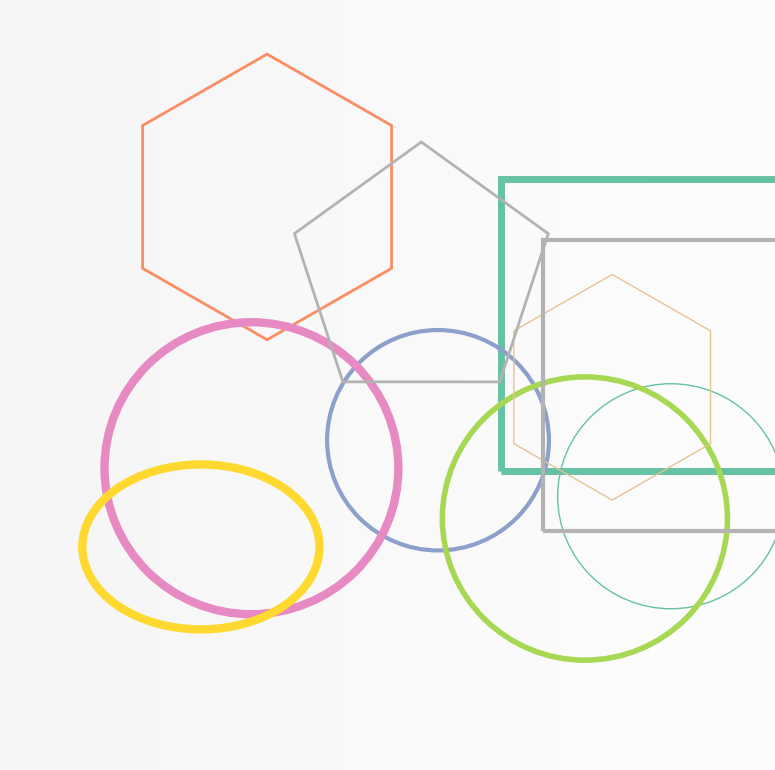[{"shape": "square", "thickness": 2.5, "radius": 0.95, "center": [0.837, 0.578]}, {"shape": "circle", "thickness": 0.5, "radius": 0.73, "center": [0.866, 0.356]}, {"shape": "hexagon", "thickness": 1, "radius": 0.93, "center": [0.345, 0.744]}, {"shape": "circle", "thickness": 1.5, "radius": 0.72, "center": [0.565, 0.428]}, {"shape": "circle", "thickness": 3, "radius": 0.95, "center": [0.324, 0.392]}, {"shape": "circle", "thickness": 2, "radius": 0.92, "center": [0.755, 0.327]}, {"shape": "oval", "thickness": 3, "radius": 0.76, "center": [0.259, 0.29]}, {"shape": "hexagon", "thickness": 0.5, "radius": 0.73, "center": [0.79, 0.497]}, {"shape": "pentagon", "thickness": 1, "radius": 0.86, "center": [0.544, 0.643]}, {"shape": "square", "thickness": 1.5, "radius": 0.94, "center": [0.889, 0.499]}]